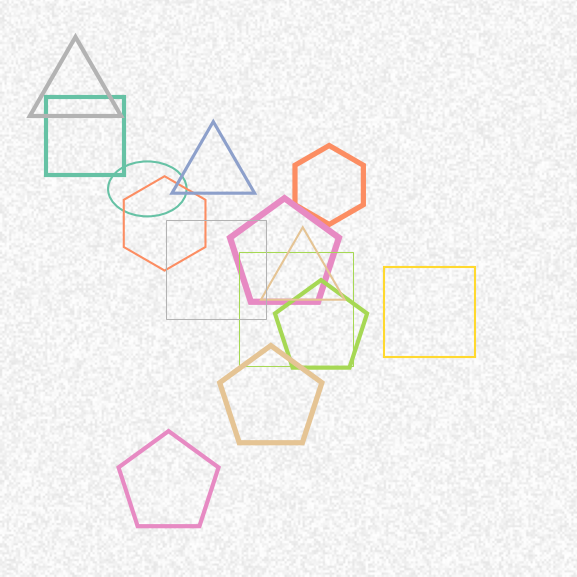[{"shape": "oval", "thickness": 1, "radius": 0.34, "center": [0.255, 0.672]}, {"shape": "square", "thickness": 2, "radius": 0.34, "center": [0.147, 0.764]}, {"shape": "hexagon", "thickness": 1, "radius": 0.41, "center": [0.285, 0.612]}, {"shape": "hexagon", "thickness": 2.5, "radius": 0.34, "center": [0.57, 0.679]}, {"shape": "triangle", "thickness": 1.5, "radius": 0.41, "center": [0.369, 0.706]}, {"shape": "pentagon", "thickness": 3, "radius": 0.5, "center": [0.493, 0.557]}, {"shape": "pentagon", "thickness": 2, "radius": 0.46, "center": [0.292, 0.162]}, {"shape": "square", "thickness": 0.5, "radius": 0.49, "center": [0.513, 0.464]}, {"shape": "pentagon", "thickness": 2, "radius": 0.42, "center": [0.556, 0.43]}, {"shape": "square", "thickness": 1, "radius": 0.39, "center": [0.744, 0.459]}, {"shape": "pentagon", "thickness": 2.5, "radius": 0.47, "center": [0.469, 0.308]}, {"shape": "triangle", "thickness": 1, "radius": 0.42, "center": [0.524, 0.522]}, {"shape": "square", "thickness": 0.5, "radius": 0.43, "center": [0.374, 0.533]}, {"shape": "triangle", "thickness": 2, "radius": 0.46, "center": [0.131, 0.844]}]